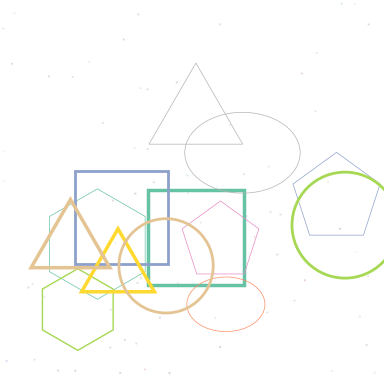[{"shape": "hexagon", "thickness": 0.5, "radius": 0.72, "center": [0.253, 0.366]}, {"shape": "square", "thickness": 2.5, "radius": 0.62, "center": [0.508, 0.383]}, {"shape": "oval", "thickness": 0.5, "radius": 0.51, "center": [0.587, 0.21]}, {"shape": "square", "thickness": 2, "radius": 0.6, "center": [0.315, 0.436]}, {"shape": "pentagon", "thickness": 0.5, "radius": 0.59, "center": [0.874, 0.485]}, {"shape": "pentagon", "thickness": 0.5, "radius": 0.52, "center": [0.573, 0.373]}, {"shape": "hexagon", "thickness": 1, "radius": 0.53, "center": [0.202, 0.196]}, {"shape": "circle", "thickness": 2, "radius": 0.69, "center": [0.896, 0.415]}, {"shape": "triangle", "thickness": 2.5, "radius": 0.55, "center": [0.306, 0.297]}, {"shape": "circle", "thickness": 2, "radius": 0.61, "center": [0.431, 0.309]}, {"shape": "triangle", "thickness": 2.5, "radius": 0.59, "center": [0.183, 0.364]}, {"shape": "triangle", "thickness": 0.5, "radius": 0.7, "center": [0.509, 0.696]}, {"shape": "oval", "thickness": 0.5, "radius": 0.75, "center": [0.63, 0.603]}]